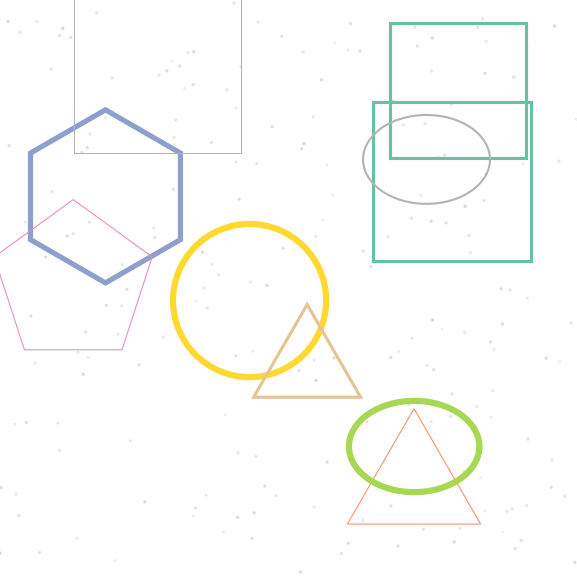[{"shape": "square", "thickness": 1.5, "radius": 0.69, "center": [0.783, 0.685]}, {"shape": "square", "thickness": 1.5, "radius": 0.59, "center": [0.793, 0.842]}, {"shape": "triangle", "thickness": 0.5, "radius": 0.67, "center": [0.717, 0.158]}, {"shape": "hexagon", "thickness": 2.5, "radius": 0.75, "center": [0.183, 0.659]}, {"shape": "pentagon", "thickness": 0.5, "radius": 0.72, "center": [0.127, 0.51]}, {"shape": "oval", "thickness": 3, "radius": 0.56, "center": [0.717, 0.226]}, {"shape": "circle", "thickness": 3, "radius": 0.66, "center": [0.432, 0.479]}, {"shape": "triangle", "thickness": 1.5, "radius": 0.53, "center": [0.532, 0.365]}, {"shape": "square", "thickness": 0.5, "radius": 0.72, "center": [0.273, 0.878]}, {"shape": "oval", "thickness": 1, "radius": 0.55, "center": [0.739, 0.723]}]